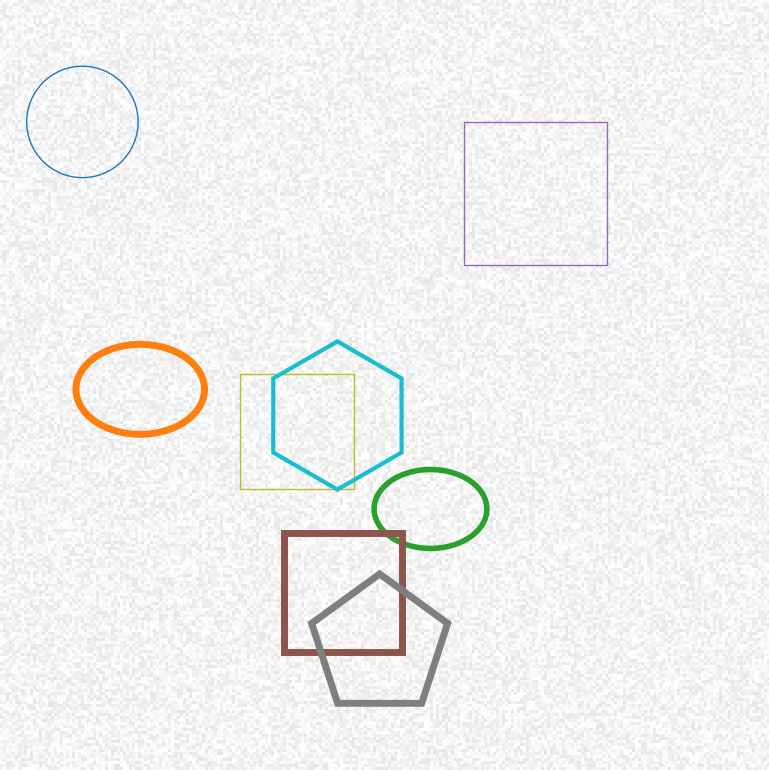[{"shape": "circle", "thickness": 0.5, "radius": 0.36, "center": [0.107, 0.842]}, {"shape": "oval", "thickness": 2.5, "radius": 0.42, "center": [0.182, 0.494]}, {"shape": "oval", "thickness": 2, "radius": 0.37, "center": [0.559, 0.339]}, {"shape": "square", "thickness": 0.5, "radius": 0.46, "center": [0.695, 0.749]}, {"shape": "square", "thickness": 2.5, "radius": 0.38, "center": [0.446, 0.231]}, {"shape": "pentagon", "thickness": 2.5, "radius": 0.46, "center": [0.493, 0.162]}, {"shape": "square", "thickness": 0.5, "radius": 0.37, "center": [0.386, 0.44]}, {"shape": "hexagon", "thickness": 1.5, "radius": 0.48, "center": [0.438, 0.46]}]